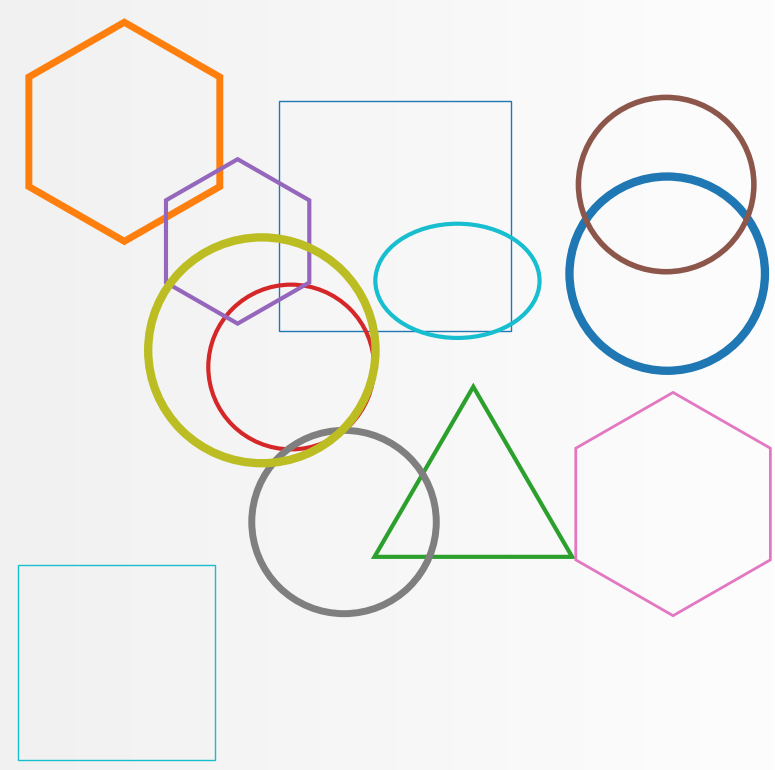[{"shape": "square", "thickness": 0.5, "radius": 0.75, "center": [0.51, 0.72]}, {"shape": "circle", "thickness": 3, "radius": 0.63, "center": [0.861, 0.645]}, {"shape": "hexagon", "thickness": 2.5, "radius": 0.71, "center": [0.16, 0.829]}, {"shape": "triangle", "thickness": 1.5, "radius": 0.74, "center": [0.611, 0.35]}, {"shape": "circle", "thickness": 1.5, "radius": 0.53, "center": [0.376, 0.523]}, {"shape": "hexagon", "thickness": 1.5, "radius": 0.53, "center": [0.307, 0.686]}, {"shape": "circle", "thickness": 2, "radius": 0.57, "center": [0.86, 0.76]}, {"shape": "hexagon", "thickness": 1, "radius": 0.72, "center": [0.868, 0.345]}, {"shape": "circle", "thickness": 2.5, "radius": 0.6, "center": [0.444, 0.322]}, {"shape": "circle", "thickness": 3, "radius": 0.73, "center": [0.338, 0.545]}, {"shape": "oval", "thickness": 1.5, "radius": 0.53, "center": [0.59, 0.635]}, {"shape": "square", "thickness": 0.5, "radius": 0.63, "center": [0.151, 0.14]}]